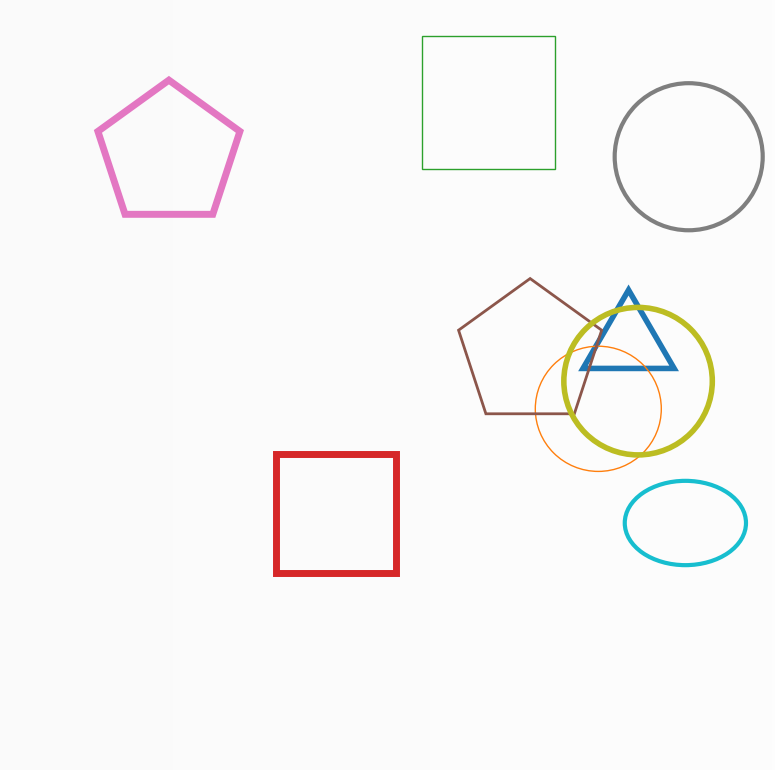[{"shape": "triangle", "thickness": 2, "radius": 0.34, "center": [0.811, 0.555]}, {"shape": "circle", "thickness": 0.5, "radius": 0.41, "center": [0.772, 0.469]}, {"shape": "square", "thickness": 0.5, "radius": 0.43, "center": [0.63, 0.867]}, {"shape": "square", "thickness": 2.5, "radius": 0.39, "center": [0.433, 0.333]}, {"shape": "pentagon", "thickness": 1, "radius": 0.49, "center": [0.684, 0.541]}, {"shape": "pentagon", "thickness": 2.5, "radius": 0.48, "center": [0.218, 0.8]}, {"shape": "circle", "thickness": 1.5, "radius": 0.48, "center": [0.889, 0.796]}, {"shape": "circle", "thickness": 2, "radius": 0.48, "center": [0.823, 0.505]}, {"shape": "oval", "thickness": 1.5, "radius": 0.39, "center": [0.884, 0.321]}]